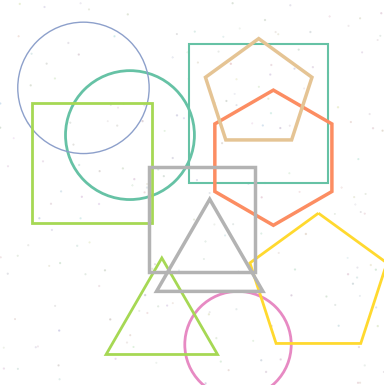[{"shape": "circle", "thickness": 2, "radius": 0.84, "center": [0.338, 0.649]}, {"shape": "square", "thickness": 1.5, "radius": 0.9, "center": [0.67, 0.706]}, {"shape": "hexagon", "thickness": 2.5, "radius": 0.88, "center": [0.71, 0.59]}, {"shape": "circle", "thickness": 1, "radius": 0.85, "center": [0.217, 0.772]}, {"shape": "circle", "thickness": 2, "radius": 0.69, "center": [0.618, 0.105]}, {"shape": "triangle", "thickness": 2, "radius": 0.84, "center": [0.42, 0.163]}, {"shape": "square", "thickness": 2, "radius": 0.78, "center": [0.239, 0.577]}, {"shape": "pentagon", "thickness": 2, "radius": 0.94, "center": [0.827, 0.259]}, {"shape": "pentagon", "thickness": 2.5, "radius": 0.73, "center": [0.672, 0.754]}, {"shape": "triangle", "thickness": 2.5, "radius": 0.8, "center": [0.545, 0.323]}, {"shape": "square", "thickness": 2.5, "radius": 0.69, "center": [0.524, 0.43]}]